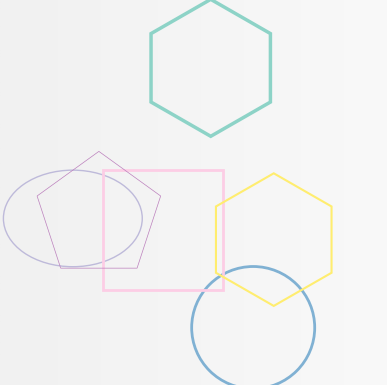[{"shape": "hexagon", "thickness": 2.5, "radius": 0.89, "center": [0.544, 0.824]}, {"shape": "oval", "thickness": 1, "radius": 0.9, "center": [0.188, 0.433]}, {"shape": "circle", "thickness": 2, "radius": 0.79, "center": [0.653, 0.149]}, {"shape": "square", "thickness": 2, "radius": 0.78, "center": [0.42, 0.403]}, {"shape": "pentagon", "thickness": 0.5, "radius": 0.84, "center": [0.255, 0.439]}, {"shape": "hexagon", "thickness": 1.5, "radius": 0.86, "center": [0.706, 0.378]}]